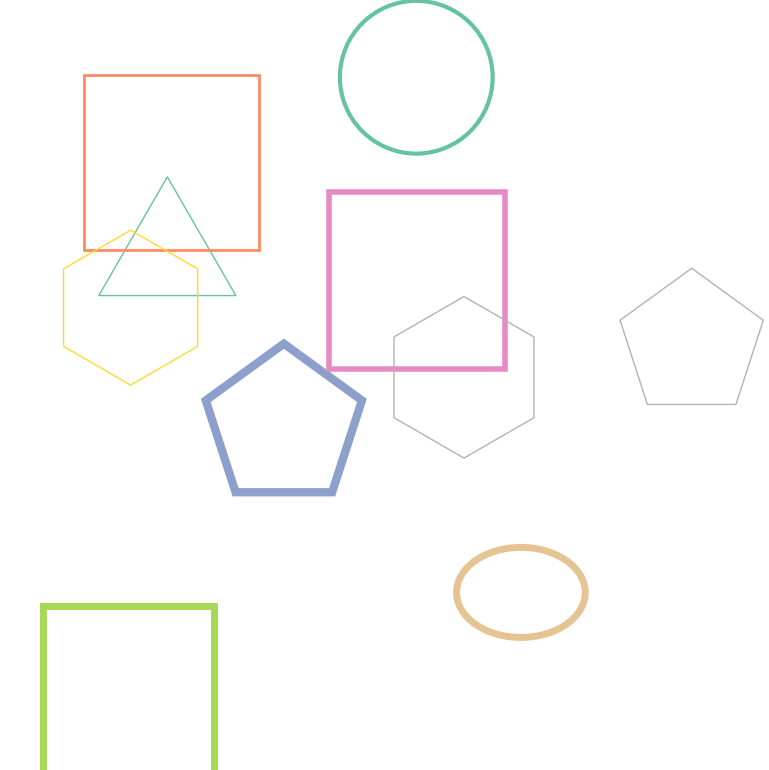[{"shape": "triangle", "thickness": 0.5, "radius": 0.51, "center": [0.217, 0.668]}, {"shape": "circle", "thickness": 1.5, "radius": 0.5, "center": [0.541, 0.9]}, {"shape": "square", "thickness": 1, "radius": 0.57, "center": [0.222, 0.789]}, {"shape": "pentagon", "thickness": 3, "radius": 0.53, "center": [0.369, 0.447]}, {"shape": "square", "thickness": 2, "radius": 0.57, "center": [0.542, 0.636]}, {"shape": "square", "thickness": 2.5, "radius": 0.55, "center": [0.167, 0.102]}, {"shape": "hexagon", "thickness": 0.5, "radius": 0.5, "center": [0.17, 0.6]}, {"shape": "oval", "thickness": 2.5, "radius": 0.42, "center": [0.677, 0.231]}, {"shape": "pentagon", "thickness": 0.5, "radius": 0.49, "center": [0.898, 0.554]}, {"shape": "hexagon", "thickness": 0.5, "radius": 0.52, "center": [0.603, 0.51]}]